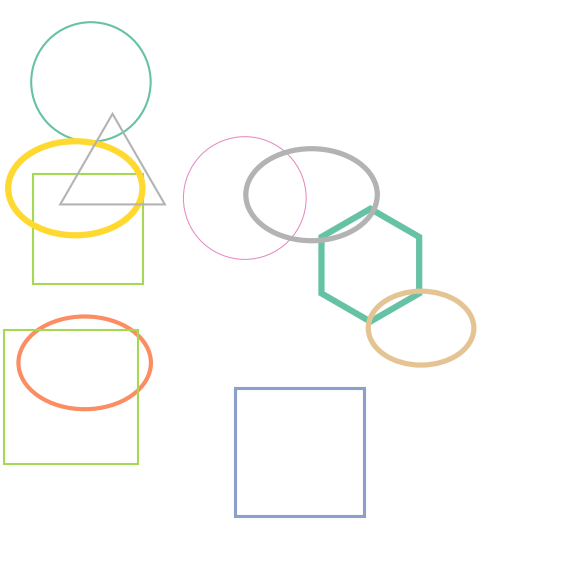[{"shape": "circle", "thickness": 1, "radius": 0.52, "center": [0.157, 0.857]}, {"shape": "hexagon", "thickness": 3, "radius": 0.49, "center": [0.641, 0.54]}, {"shape": "oval", "thickness": 2, "radius": 0.57, "center": [0.147, 0.371]}, {"shape": "square", "thickness": 1.5, "radius": 0.56, "center": [0.518, 0.217]}, {"shape": "circle", "thickness": 0.5, "radius": 0.53, "center": [0.424, 0.656]}, {"shape": "square", "thickness": 1, "radius": 0.58, "center": [0.123, 0.312]}, {"shape": "square", "thickness": 1, "radius": 0.48, "center": [0.153, 0.602]}, {"shape": "oval", "thickness": 3, "radius": 0.58, "center": [0.13, 0.673]}, {"shape": "oval", "thickness": 2.5, "radius": 0.46, "center": [0.729, 0.431]}, {"shape": "oval", "thickness": 2.5, "radius": 0.57, "center": [0.54, 0.662]}, {"shape": "triangle", "thickness": 1, "radius": 0.52, "center": [0.195, 0.697]}]